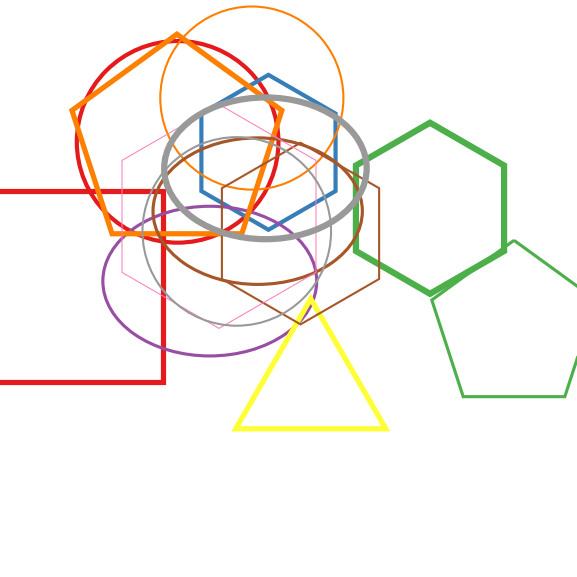[{"shape": "square", "thickness": 2.5, "radius": 0.82, "center": [0.118, 0.503]}, {"shape": "circle", "thickness": 2, "radius": 0.87, "center": [0.308, 0.754]}, {"shape": "hexagon", "thickness": 2, "radius": 0.67, "center": [0.465, 0.735]}, {"shape": "hexagon", "thickness": 3, "radius": 0.74, "center": [0.745, 0.639]}, {"shape": "pentagon", "thickness": 1.5, "radius": 0.75, "center": [0.89, 0.433]}, {"shape": "oval", "thickness": 1.5, "radius": 0.93, "center": [0.363, 0.512]}, {"shape": "pentagon", "thickness": 2.5, "radius": 0.96, "center": [0.306, 0.749]}, {"shape": "circle", "thickness": 1, "radius": 0.79, "center": [0.436, 0.829]}, {"shape": "triangle", "thickness": 2.5, "radius": 0.75, "center": [0.538, 0.332]}, {"shape": "hexagon", "thickness": 1, "radius": 0.79, "center": [0.52, 0.595]}, {"shape": "oval", "thickness": 1.5, "radius": 0.91, "center": [0.446, 0.634]}, {"shape": "hexagon", "thickness": 0.5, "radius": 0.97, "center": [0.379, 0.624]}, {"shape": "oval", "thickness": 3, "radius": 0.88, "center": [0.46, 0.708]}, {"shape": "circle", "thickness": 1, "radius": 0.82, "center": [0.41, 0.598]}]